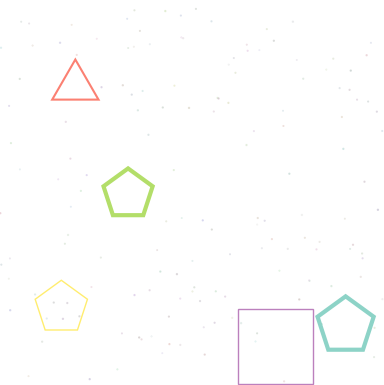[{"shape": "pentagon", "thickness": 3, "radius": 0.38, "center": [0.898, 0.154]}, {"shape": "triangle", "thickness": 1.5, "radius": 0.35, "center": [0.196, 0.776]}, {"shape": "pentagon", "thickness": 3, "radius": 0.34, "center": [0.333, 0.495]}, {"shape": "square", "thickness": 1, "radius": 0.49, "center": [0.717, 0.101]}, {"shape": "pentagon", "thickness": 1, "radius": 0.36, "center": [0.159, 0.201]}]